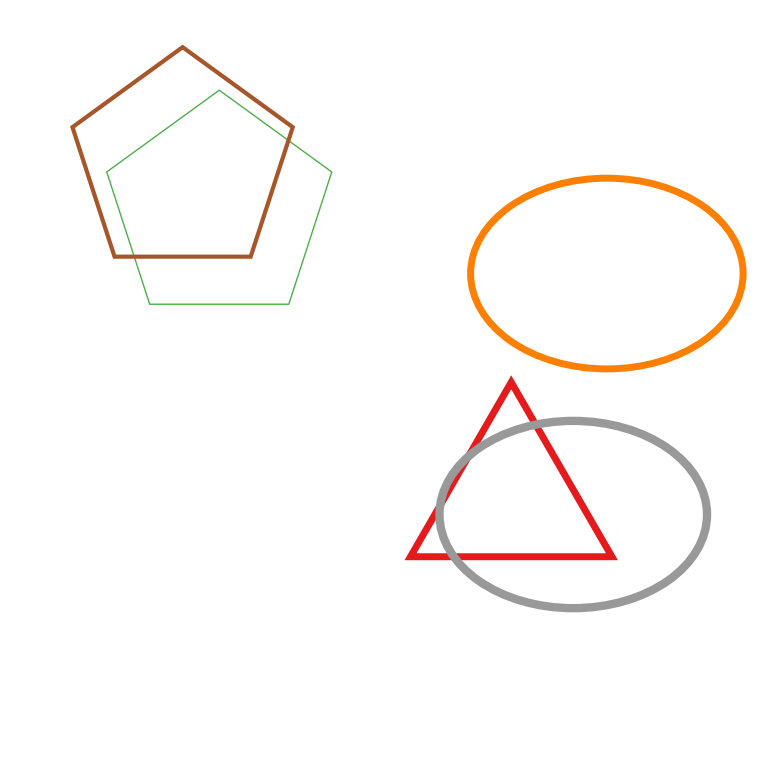[{"shape": "triangle", "thickness": 2.5, "radius": 0.76, "center": [0.664, 0.352]}, {"shape": "pentagon", "thickness": 0.5, "radius": 0.77, "center": [0.285, 0.729]}, {"shape": "oval", "thickness": 2.5, "radius": 0.88, "center": [0.788, 0.645]}, {"shape": "pentagon", "thickness": 1.5, "radius": 0.75, "center": [0.237, 0.788]}, {"shape": "oval", "thickness": 3, "radius": 0.87, "center": [0.744, 0.332]}]